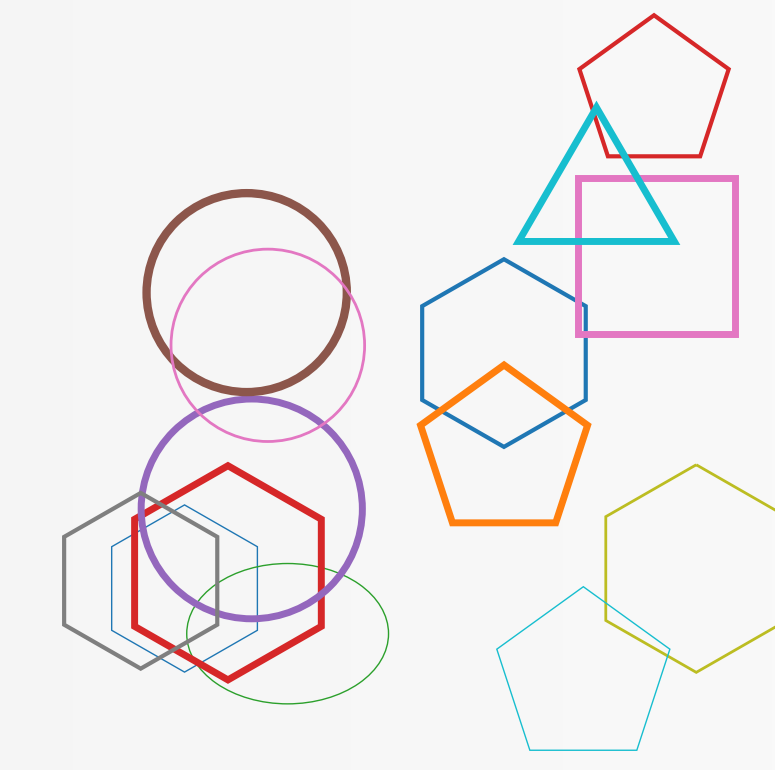[{"shape": "hexagon", "thickness": 1.5, "radius": 0.61, "center": [0.65, 0.541]}, {"shape": "hexagon", "thickness": 0.5, "radius": 0.54, "center": [0.238, 0.236]}, {"shape": "pentagon", "thickness": 2.5, "radius": 0.57, "center": [0.65, 0.413]}, {"shape": "oval", "thickness": 0.5, "radius": 0.65, "center": [0.371, 0.177]}, {"shape": "hexagon", "thickness": 2.5, "radius": 0.7, "center": [0.294, 0.256]}, {"shape": "pentagon", "thickness": 1.5, "radius": 0.51, "center": [0.844, 0.879]}, {"shape": "circle", "thickness": 2.5, "radius": 0.71, "center": [0.325, 0.339]}, {"shape": "circle", "thickness": 3, "radius": 0.65, "center": [0.318, 0.62]}, {"shape": "square", "thickness": 2.5, "radius": 0.51, "center": [0.847, 0.668]}, {"shape": "circle", "thickness": 1, "radius": 0.62, "center": [0.346, 0.552]}, {"shape": "hexagon", "thickness": 1.5, "radius": 0.57, "center": [0.182, 0.246]}, {"shape": "hexagon", "thickness": 1, "radius": 0.67, "center": [0.898, 0.262]}, {"shape": "triangle", "thickness": 2.5, "radius": 0.58, "center": [0.77, 0.744]}, {"shape": "pentagon", "thickness": 0.5, "radius": 0.59, "center": [0.753, 0.121]}]